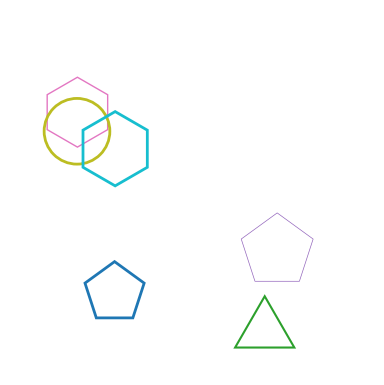[{"shape": "pentagon", "thickness": 2, "radius": 0.4, "center": [0.298, 0.24]}, {"shape": "triangle", "thickness": 1.5, "radius": 0.44, "center": [0.688, 0.142]}, {"shape": "pentagon", "thickness": 0.5, "radius": 0.49, "center": [0.72, 0.349]}, {"shape": "hexagon", "thickness": 1, "radius": 0.45, "center": [0.201, 0.709]}, {"shape": "circle", "thickness": 2, "radius": 0.43, "center": [0.2, 0.659]}, {"shape": "hexagon", "thickness": 2, "radius": 0.48, "center": [0.299, 0.614]}]